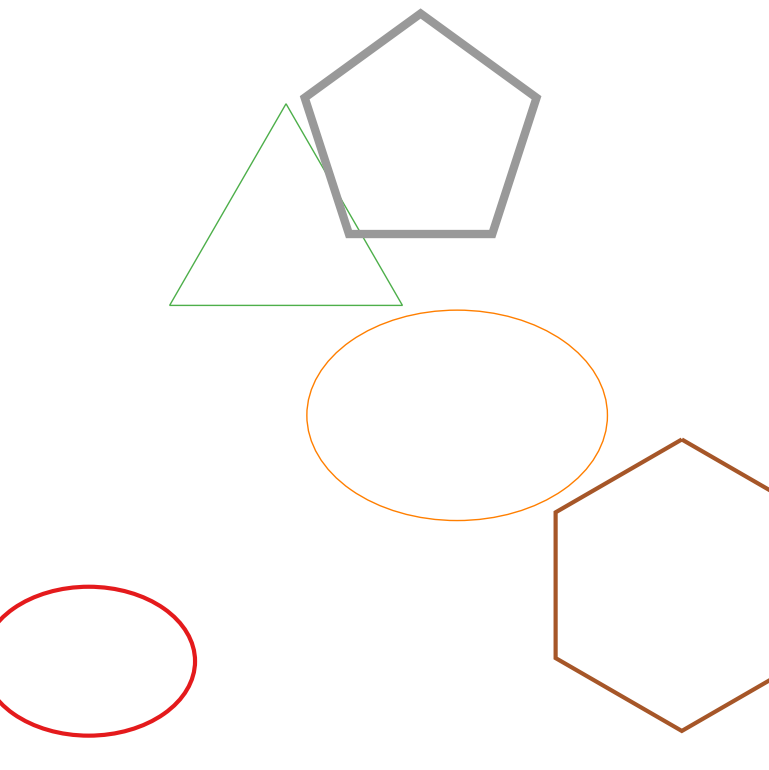[{"shape": "oval", "thickness": 1.5, "radius": 0.69, "center": [0.115, 0.141]}, {"shape": "triangle", "thickness": 0.5, "radius": 0.87, "center": [0.371, 0.691]}, {"shape": "oval", "thickness": 0.5, "radius": 0.98, "center": [0.594, 0.461]}, {"shape": "hexagon", "thickness": 1.5, "radius": 0.95, "center": [0.885, 0.24]}, {"shape": "pentagon", "thickness": 3, "radius": 0.79, "center": [0.546, 0.824]}]